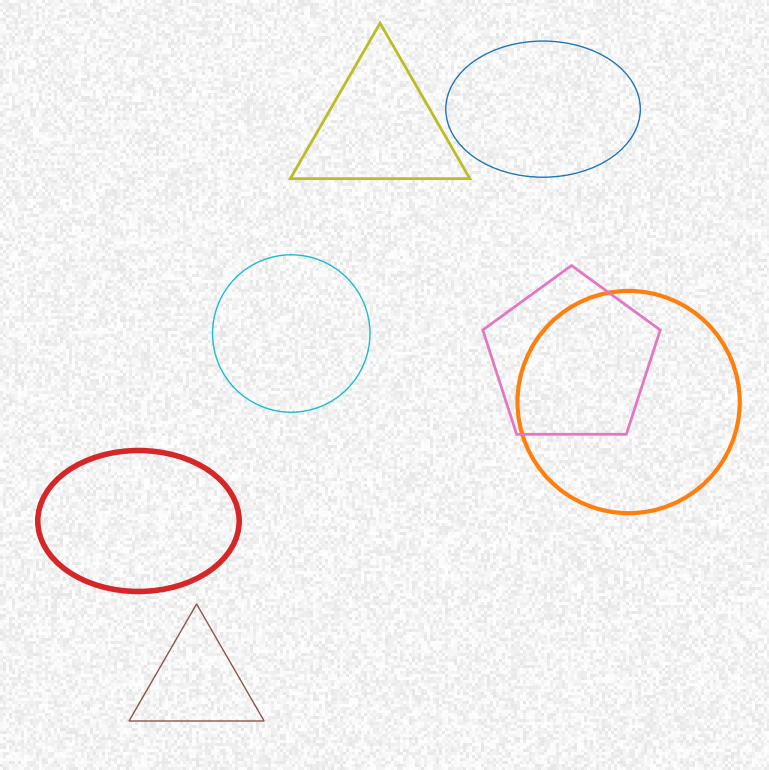[{"shape": "oval", "thickness": 0.5, "radius": 0.63, "center": [0.705, 0.858]}, {"shape": "circle", "thickness": 1.5, "radius": 0.72, "center": [0.816, 0.478]}, {"shape": "oval", "thickness": 2, "radius": 0.65, "center": [0.18, 0.323]}, {"shape": "triangle", "thickness": 0.5, "radius": 0.51, "center": [0.255, 0.114]}, {"shape": "pentagon", "thickness": 1, "radius": 0.61, "center": [0.742, 0.534]}, {"shape": "triangle", "thickness": 1, "radius": 0.67, "center": [0.494, 0.835]}, {"shape": "circle", "thickness": 0.5, "radius": 0.51, "center": [0.378, 0.567]}]